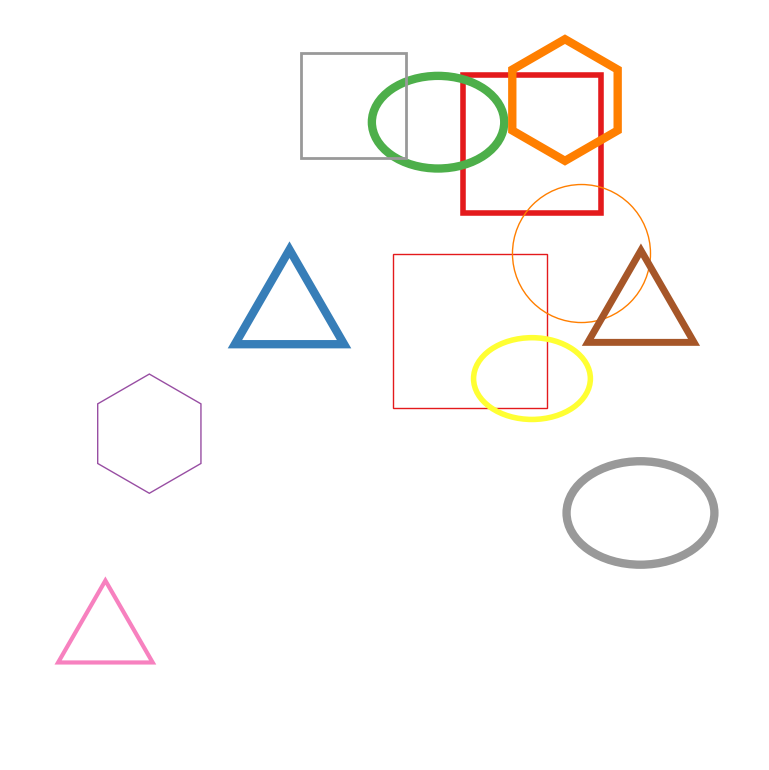[{"shape": "square", "thickness": 2, "radius": 0.45, "center": [0.691, 0.813]}, {"shape": "square", "thickness": 0.5, "radius": 0.5, "center": [0.611, 0.57]}, {"shape": "triangle", "thickness": 3, "radius": 0.41, "center": [0.376, 0.594]}, {"shape": "oval", "thickness": 3, "radius": 0.43, "center": [0.569, 0.841]}, {"shape": "hexagon", "thickness": 0.5, "radius": 0.39, "center": [0.194, 0.437]}, {"shape": "hexagon", "thickness": 3, "radius": 0.4, "center": [0.734, 0.87]}, {"shape": "circle", "thickness": 0.5, "radius": 0.45, "center": [0.755, 0.671]}, {"shape": "oval", "thickness": 2, "radius": 0.38, "center": [0.691, 0.508]}, {"shape": "triangle", "thickness": 2.5, "radius": 0.4, "center": [0.832, 0.595]}, {"shape": "triangle", "thickness": 1.5, "radius": 0.35, "center": [0.137, 0.175]}, {"shape": "square", "thickness": 1, "radius": 0.34, "center": [0.459, 0.863]}, {"shape": "oval", "thickness": 3, "radius": 0.48, "center": [0.832, 0.334]}]